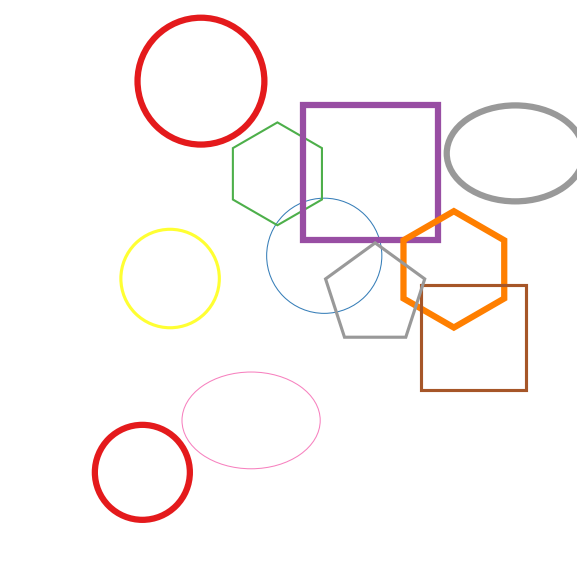[{"shape": "circle", "thickness": 3, "radius": 0.55, "center": [0.348, 0.859]}, {"shape": "circle", "thickness": 3, "radius": 0.41, "center": [0.247, 0.181]}, {"shape": "circle", "thickness": 0.5, "radius": 0.5, "center": [0.561, 0.556]}, {"shape": "hexagon", "thickness": 1, "radius": 0.45, "center": [0.48, 0.698]}, {"shape": "square", "thickness": 3, "radius": 0.58, "center": [0.641, 0.7]}, {"shape": "hexagon", "thickness": 3, "radius": 0.5, "center": [0.786, 0.533]}, {"shape": "circle", "thickness": 1.5, "radius": 0.43, "center": [0.295, 0.517]}, {"shape": "square", "thickness": 1.5, "radius": 0.45, "center": [0.82, 0.414]}, {"shape": "oval", "thickness": 0.5, "radius": 0.6, "center": [0.435, 0.271]}, {"shape": "oval", "thickness": 3, "radius": 0.59, "center": [0.892, 0.734]}, {"shape": "pentagon", "thickness": 1.5, "radius": 0.45, "center": [0.65, 0.488]}]